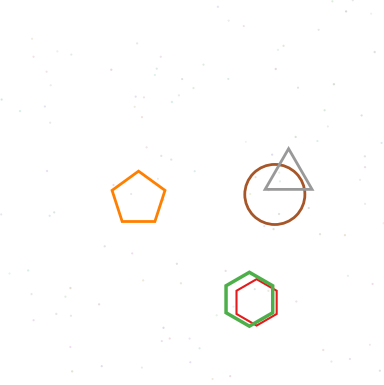[{"shape": "hexagon", "thickness": 1.5, "radius": 0.3, "center": [0.666, 0.215]}, {"shape": "hexagon", "thickness": 2.5, "radius": 0.35, "center": [0.648, 0.223]}, {"shape": "pentagon", "thickness": 2, "radius": 0.36, "center": [0.36, 0.483]}, {"shape": "circle", "thickness": 2, "radius": 0.39, "center": [0.714, 0.495]}, {"shape": "triangle", "thickness": 2, "radius": 0.35, "center": [0.75, 0.543]}]